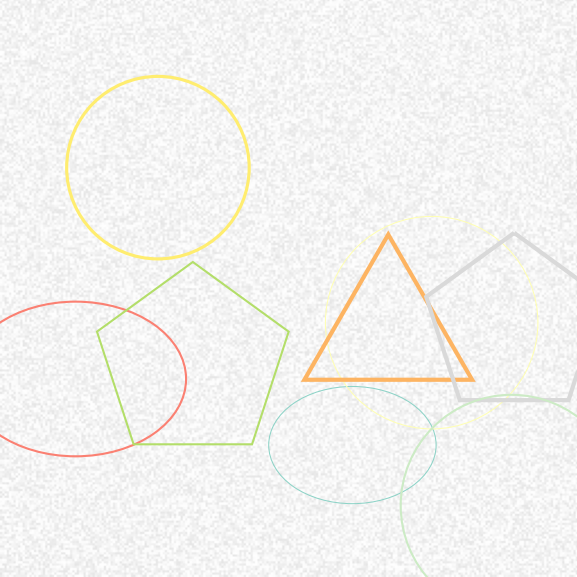[{"shape": "oval", "thickness": 0.5, "radius": 0.72, "center": [0.61, 0.228]}, {"shape": "circle", "thickness": 0.5, "radius": 0.92, "center": [0.747, 0.44]}, {"shape": "oval", "thickness": 1, "radius": 0.96, "center": [0.131, 0.343]}, {"shape": "triangle", "thickness": 2, "radius": 0.84, "center": [0.672, 0.425]}, {"shape": "pentagon", "thickness": 1, "radius": 0.87, "center": [0.334, 0.371]}, {"shape": "pentagon", "thickness": 2, "radius": 0.8, "center": [0.89, 0.436]}, {"shape": "circle", "thickness": 1, "radius": 0.96, "center": [0.886, 0.124]}, {"shape": "circle", "thickness": 1.5, "radius": 0.79, "center": [0.273, 0.709]}]